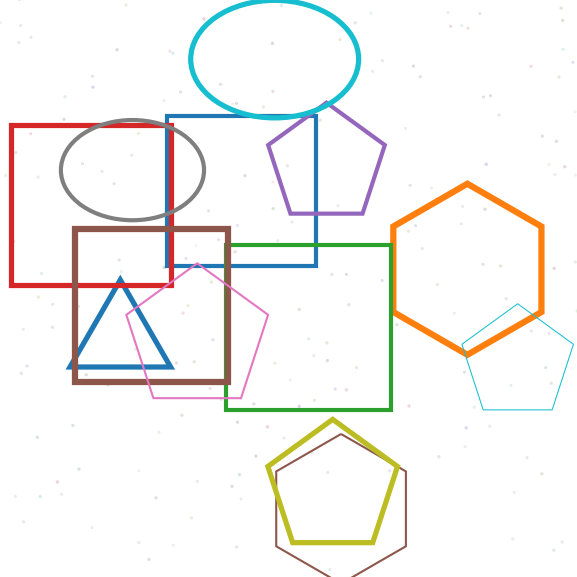[{"shape": "triangle", "thickness": 2.5, "radius": 0.5, "center": [0.208, 0.414]}, {"shape": "square", "thickness": 2, "radius": 0.65, "center": [0.418, 0.668]}, {"shape": "hexagon", "thickness": 3, "radius": 0.74, "center": [0.809, 0.533]}, {"shape": "square", "thickness": 2, "radius": 0.71, "center": [0.534, 0.432]}, {"shape": "square", "thickness": 2.5, "radius": 0.69, "center": [0.158, 0.644]}, {"shape": "pentagon", "thickness": 2, "radius": 0.53, "center": [0.565, 0.715]}, {"shape": "hexagon", "thickness": 1, "radius": 0.65, "center": [0.591, 0.118]}, {"shape": "square", "thickness": 3, "radius": 0.66, "center": [0.262, 0.471]}, {"shape": "pentagon", "thickness": 1, "radius": 0.65, "center": [0.341, 0.414]}, {"shape": "oval", "thickness": 2, "radius": 0.62, "center": [0.229, 0.705]}, {"shape": "pentagon", "thickness": 2.5, "radius": 0.59, "center": [0.576, 0.155]}, {"shape": "oval", "thickness": 2.5, "radius": 0.73, "center": [0.476, 0.897]}, {"shape": "pentagon", "thickness": 0.5, "radius": 0.51, "center": [0.896, 0.372]}]